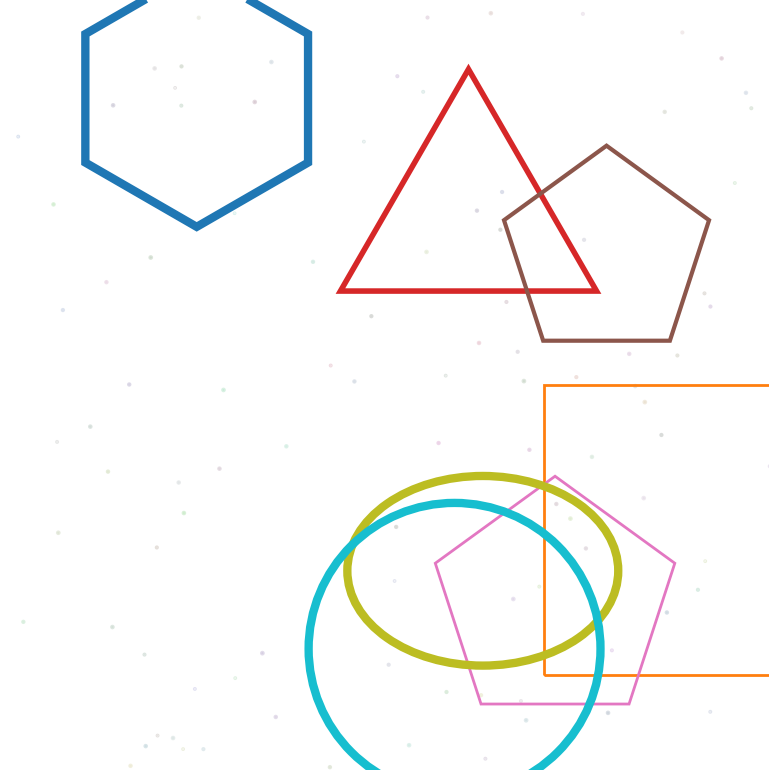[{"shape": "hexagon", "thickness": 3, "radius": 0.83, "center": [0.255, 0.872]}, {"shape": "square", "thickness": 1, "radius": 0.94, "center": [0.895, 0.312]}, {"shape": "triangle", "thickness": 2, "radius": 0.96, "center": [0.608, 0.718]}, {"shape": "pentagon", "thickness": 1.5, "radius": 0.7, "center": [0.788, 0.671]}, {"shape": "pentagon", "thickness": 1, "radius": 0.82, "center": [0.721, 0.218]}, {"shape": "oval", "thickness": 3, "radius": 0.88, "center": [0.627, 0.259]}, {"shape": "circle", "thickness": 3, "radius": 0.95, "center": [0.59, 0.157]}]